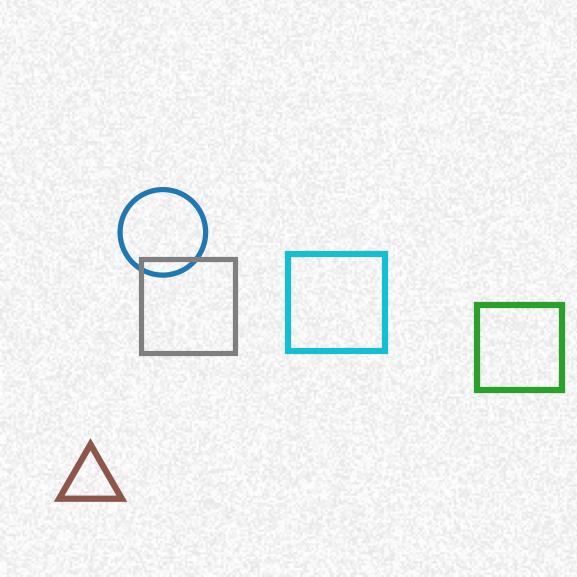[{"shape": "circle", "thickness": 2.5, "radius": 0.37, "center": [0.282, 0.597]}, {"shape": "square", "thickness": 3, "radius": 0.37, "center": [0.899, 0.398]}, {"shape": "triangle", "thickness": 3, "radius": 0.31, "center": [0.157, 0.167]}, {"shape": "square", "thickness": 2.5, "radius": 0.41, "center": [0.326, 0.469]}, {"shape": "square", "thickness": 3, "radius": 0.42, "center": [0.583, 0.474]}]